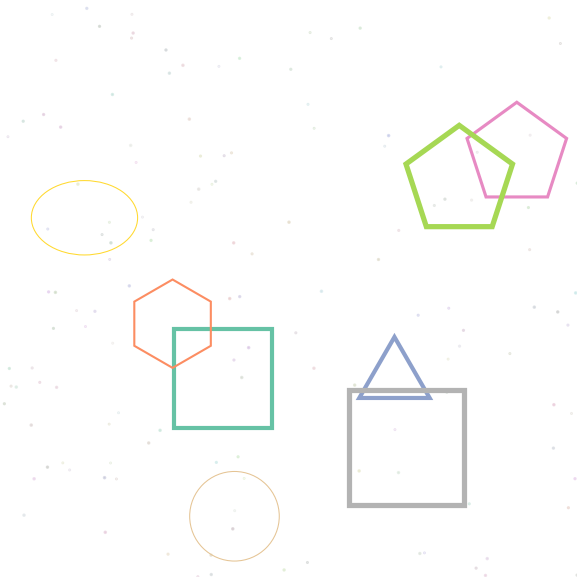[{"shape": "square", "thickness": 2, "radius": 0.43, "center": [0.386, 0.344]}, {"shape": "hexagon", "thickness": 1, "radius": 0.38, "center": [0.299, 0.439]}, {"shape": "triangle", "thickness": 2, "radius": 0.35, "center": [0.683, 0.345]}, {"shape": "pentagon", "thickness": 1.5, "radius": 0.45, "center": [0.895, 0.731]}, {"shape": "pentagon", "thickness": 2.5, "radius": 0.48, "center": [0.795, 0.685]}, {"shape": "oval", "thickness": 0.5, "radius": 0.46, "center": [0.146, 0.622]}, {"shape": "circle", "thickness": 0.5, "radius": 0.39, "center": [0.406, 0.105]}, {"shape": "square", "thickness": 2.5, "radius": 0.5, "center": [0.704, 0.224]}]